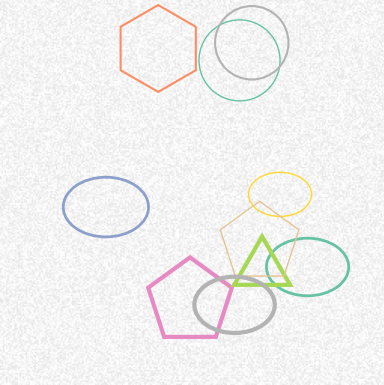[{"shape": "oval", "thickness": 2, "radius": 0.53, "center": [0.799, 0.306]}, {"shape": "circle", "thickness": 1, "radius": 0.53, "center": [0.622, 0.843]}, {"shape": "hexagon", "thickness": 1.5, "radius": 0.56, "center": [0.411, 0.874]}, {"shape": "oval", "thickness": 2, "radius": 0.55, "center": [0.275, 0.462]}, {"shape": "pentagon", "thickness": 3, "radius": 0.57, "center": [0.493, 0.217]}, {"shape": "triangle", "thickness": 3, "radius": 0.42, "center": [0.681, 0.302]}, {"shape": "oval", "thickness": 1, "radius": 0.41, "center": [0.727, 0.495]}, {"shape": "pentagon", "thickness": 1, "radius": 0.54, "center": [0.674, 0.37]}, {"shape": "oval", "thickness": 3, "radius": 0.52, "center": [0.609, 0.208]}, {"shape": "circle", "thickness": 1.5, "radius": 0.48, "center": [0.654, 0.889]}]